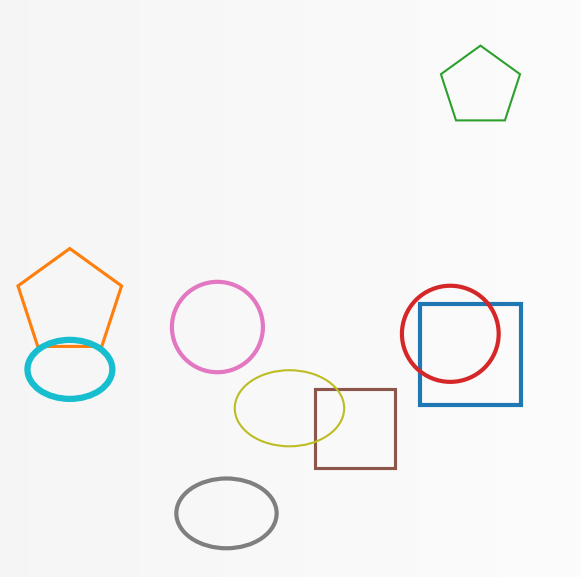[{"shape": "square", "thickness": 2, "radius": 0.44, "center": [0.809, 0.385]}, {"shape": "pentagon", "thickness": 1.5, "radius": 0.47, "center": [0.12, 0.475]}, {"shape": "pentagon", "thickness": 1, "radius": 0.36, "center": [0.827, 0.849]}, {"shape": "circle", "thickness": 2, "radius": 0.42, "center": [0.775, 0.421]}, {"shape": "square", "thickness": 1.5, "radius": 0.34, "center": [0.611, 0.258]}, {"shape": "circle", "thickness": 2, "radius": 0.39, "center": [0.374, 0.433]}, {"shape": "oval", "thickness": 2, "radius": 0.43, "center": [0.39, 0.11]}, {"shape": "oval", "thickness": 1, "radius": 0.47, "center": [0.498, 0.292]}, {"shape": "oval", "thickness": 3, "radius": 0.36, "center": [0.12, 0.36]}]